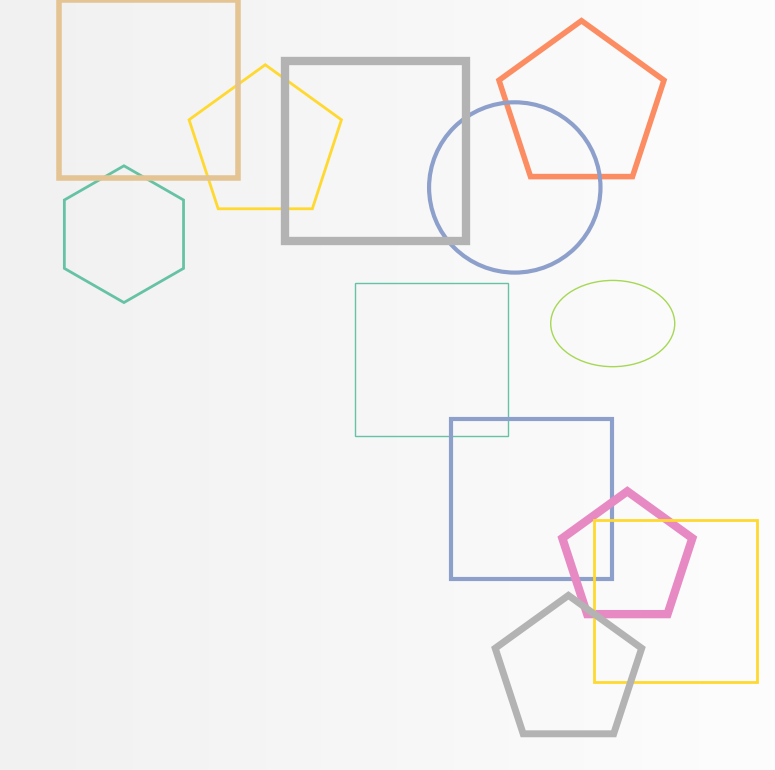[{"shape": "hexagon", "thickness": 1, "radius": 0.44, "center": [0.16, 0.696]}, {"shape": "square", "thickness": 0.5, "radius": 0.49, "center": [0.557, 0.533]}, {"shape": "pentagon", "thickness": 2, "radius": 0.56, "center": [0.75, 0.861]}, {"shape": "circle", "thickness": 1.5, "radius": 0.55, "center": [0.664, 0.757]}, {"shape": "square", "thickness": 1.5, "radius": 0.52, "center": [0.686, 0.352]}, {"shape": "pentagon", "thickness": 3, "radius": 0.44, "center": [0.809, 0.274]}, {"shape": "oval", "thickness": 0.5, "radius": 0.4, "center": [0.791, 0.58]}, {"shape": "square", "thickness": 1, "radius": 0.53, "center": [0.872, 0.22]}, {"shape": "pentagon", "thickness": 1, "radius": 0.52, "center": [0.342, 0.813]}, {"shape": "square", "thickness": 2, "radius": 0.58, "center": [0.191, 0.885]}, {"shape": "square", "thickness": 3, "radius": 0.58, "center": [0.485, 0.804]}, {"shape": "pentagon", "thickness": 2.5, "radius": 0.5, "center": [0.733, 0.127]}]